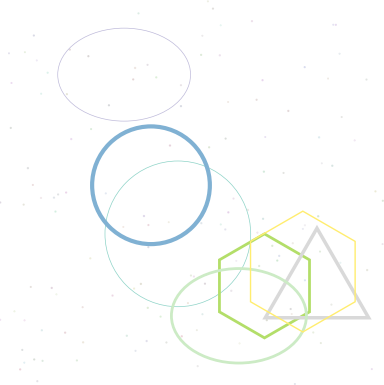[{"shape": "circle", "thickness": 0.5, "radius": 0.95, "center": [0.462, 0.393]}, {"shape": "oval", "thickness": 0.5, "radius": 0.86, "center": [0.322, 0.806]}, {"shape": "circle", "thickness": 3, "radius": 0.76, "center": [0.392, 0.519]}, {"shape": "hexagon", "thickness": 2, "radius": 0.68, "center": [0.687, 0.257]}, {"shape": "triangle", "thickness": 2.5, "radius": 0.77, "center": [0.823, 0.252]}, {"shape": "oval", "thickness": 2, "radius": 0.88, "center": [0.621, 0.18]}, {"shape": "hexagon", "thickness": 1, "radius": 0.78, "center": [0.787, 0.295]}]